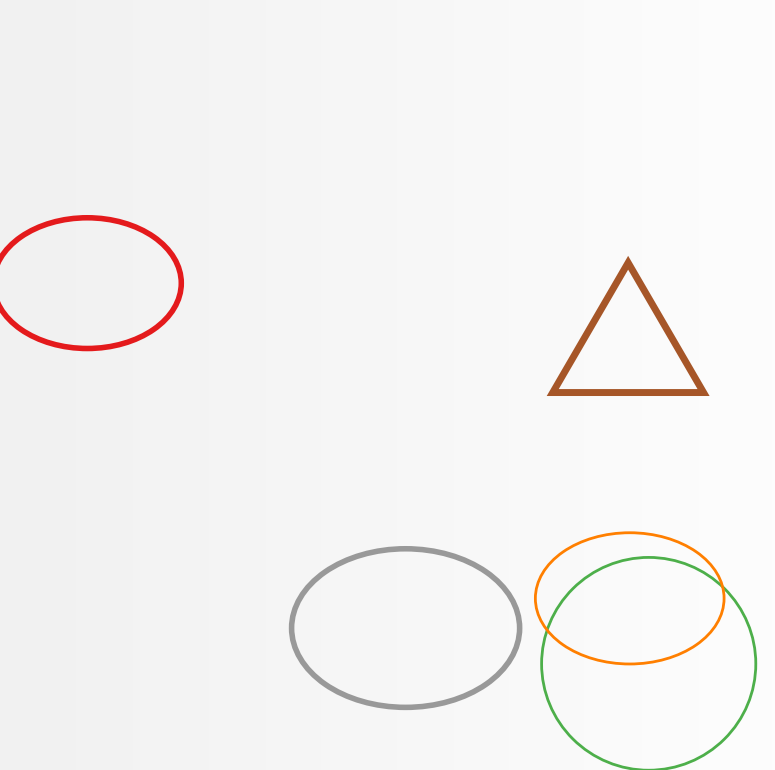[{"shape": "oval", "thickness": 2, "radius": 0.61, "center": [0.113, 0.632]}, {"shape": "circle", "thickness": 1, "radius": 0.69, "center": [0.837, 0.138]}, {"shape": "oval", "thickness": 1, "radius": 0.61, "center": [0.813, 0.223]}, {"shape": "triangle", "thickness": 2.5, "radius": 0.56, "center": [0.811, 0.546]}, {"shape": "oval", "thickness": 2, "radius": 0.74, "center": [0.523, 0.184]}]